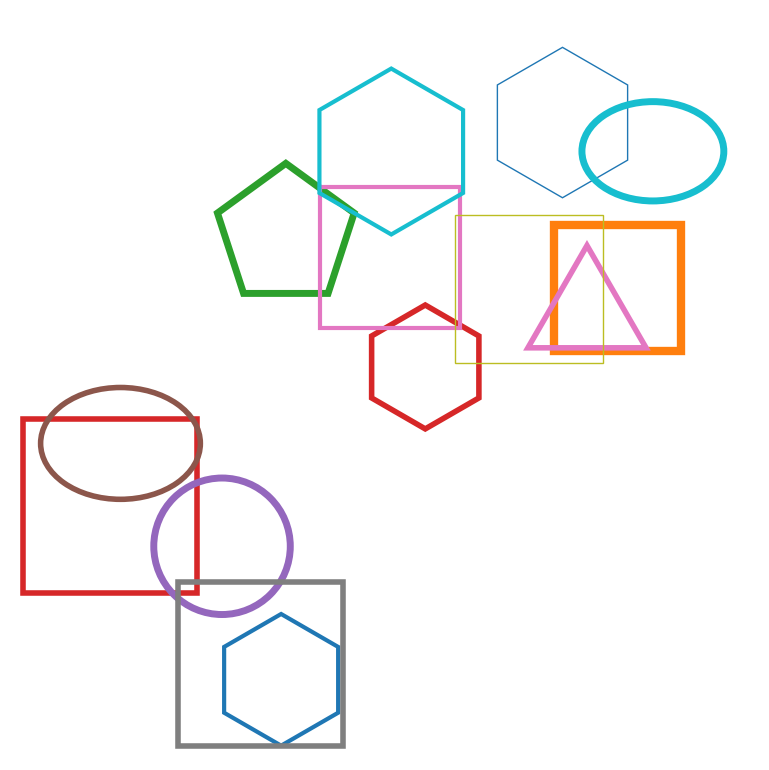[{"shape": "hexagon", "thickness": 1.5, "radius": 0.43, "center": [0.365, 0.117]}, {"shape": "hexagon", "thickness": 0.5, "radius": 0.49, "center": [0.731, 0.841]}, {"shape": "square", "thickness": 3, "radius": 0.41, "center": [0.802, 0.626]}, {"shape": "pentagon", "thickness": 2.5, "radius": 0.47, "center": [0.371, 0.694]}, {"shape": "square", "thickness": 2, "radius": 0.56, "center": [0.143, 0.343]}, {"shape": "hexagon", "thickness": 2, "radius": 0.4, "center": [0.552, 0.523]}, {"shape": "circle", "thickness": 2.5, "radius": 0.44, "center": [0.288, 0.291]}, {"shape": "oval", "thickness": 2, "radius": 0.52, "center": [0.156, 0.424]}, {"shape": "triangle", "thickness": 2, "radius": 0.44, "center": [0.762, 0.593]}, {"shape": "square", "thickness": 1.5, "radius": 0.45, "center": [0.507, 0.666]}, {"shape": "square", "thickness": 2, "radius": 0.54, "center": [0.339, 0.138]}, {"shape": "square", "thickness": 0.5, "radius": 0.48, "center": [0.687, 0.625]}, {"shape": "oval", "thickness": 2.5, "radius": 0.46, "center": [0.848, 0.804]}, {"shape": "hexagon", "thickness": 1.5, "radius": 0.54, "center": [0.508, 0.803]}]